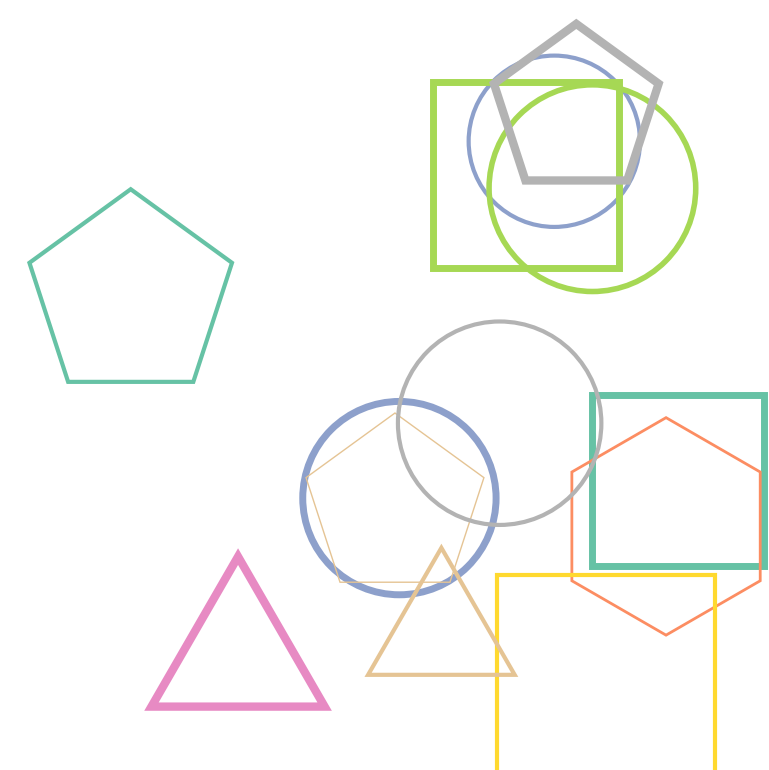[{"shape": "pentagon", "thickness": 1.5, "radius": 0.69, "center": [0.17, 0.616]}, {"shape": "square", "thickness": 2.5, "radius": 0.56, "center": [0.881, 0.376]}, {"shape": "hexagon", "thickness": 1, "radius": 0.71, "center": [0.865, 0.316]}, {"shape": "circle", "thickness": 1.5, "radius": 0.56, "center": [0.72, 0.817]}, {"shape": "circle", "thickness": 2.5, "radius": 0.63, "center": [0.519, 0.353]}, {"shape": "triangle", "thickness": 3, "radius": 0.65, "center": [0.309, 0.147]}, {"shape": "square", "thickness": 2.5, "radius": 0.6, "center": [0.683, 0.773]}, {"shape": "circle", "thickness": 2, "radius": 0.67, "center": [0.769, 0.756]}, {"shape": "square", "thickness": 1.5, "radius": 0.71, "center": [0.787, 0.111]}, {"shape": "pentagon", "thickness": 0.5, "radius": 0.61, "center": [0.513, 0.342]}, {"shape": "triangle", "thickness": 1.5, "radius": 0.55, "center": [0.573, 0.179]}, {"shape": "circle", "thickness": 1.5, "radius": 0.66, "center": [0.649, 0.45]}, {"shape": "pentagon", "thickness": 3, "radius": 0.56, "center": [0.748, 0.857]}]